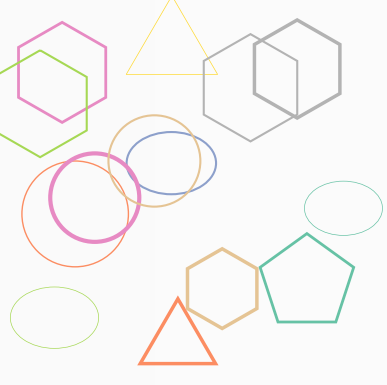[{"shape": "pentagon", "thickness": 2, "radius": 0.63, "center": [0.792, 0.266]}, {"shape": "oval", "thickness": 0.5, "radius": 0.5, "center": [0.886, 0.459]}, {"shape": "triangle", "thickness": 2.5, "radius": 0.56, "center": [0.459, 0.112]}, {"shape": "circle", "thickness": 1, "radius": 0.69, "center": [0.194, 0.444]}, {"shape": "oval", "thickness": 1.5, "radius": 0.58, "center": [0.442, 0.576]}, {"shape": "circle", "thickness": 3, "radius": 0.57, "center": [0.245, 0.487]}, {"shape": "hexagon", "thickness": 2, "radius": 0.65, "center": [0.16, 0.812]}, {"shape": "hexagon", "thickness": 1.5, "radius": 0.69, "center": [0.104, 0.731]}, {"shape": "oval", "thickness": 0.5, "radius": 0.57, "center": [0.141, 0.175]}, {"shape": "triangle", "thickness": 0.5, "radius": 0.68, "center": [0.444, 0.875]}, {"shape": "hexagon", "thickness": 2.5, "radius": 0.52, "center": [0.573, 0.25]}, {"shape": "circle", "thickness": 1.5, "radius": 0.59, "center": [0.398, 0.582]}, {"shape": "hexagon", "thickness": 2.5, "radius": 0.64, "center": [0.767, 0.821]}, {"shape": "hexagon", "thickness": 1.5, "radius": 0.7, "center": [0.646, 0.772]}]